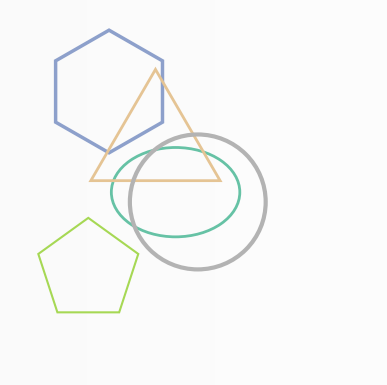[{"shape": "oval", "thickness": 2, "radius": 0.83, "center": [0.453, 0.501]}, {"shape": "hexagon", "thickness": 2.5, "radius": 0.8, "center": [0.281, 0.762]}, {"shape": "pentagon", "thickness": 1.5, "radius": 0.68, "center": [0.228, 0.298]}, {"shape": "triangle", "thickness": 2, "radius": 0.96, "center": [0.401, 0.627]}, {"shape": "circle", "thickness": 3, "radius": 0.88, "center": [0.51, 0.475]}]